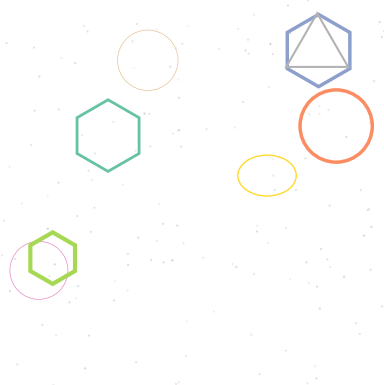[{"shape": "hexagon", "thickness": 2, "radius": 0.47, "center": [0.281, 0.648]}, {"shape": "circle", "thickness": 2.5, "radius": 0.47, "center": [0.873, 0.673]}, {"shape": "hexagon", "thickness": 2.5, "radius": 0.47, "center": [0.827, 0.869]}, {"shape": "circle", "thickness": 0.5, "radius": 0.38, "center": [0.101, 0.298]}, {"shape": "hexagon", "thickness": 3, "radius": 0.33, "center": [0.137, 0.33]}, {"shape": "oval", "thickness": 1, "radius": 0.38, "center": [0.694, 0.544]}, {"shape": "circle", "thickness": 0.5, "radius": 0.39, "center": [0.384, 0.843]}, {"shape": "triangle", "thickness": 1.5, "radius": 0.46, "center": [0.824, 0.873]}]